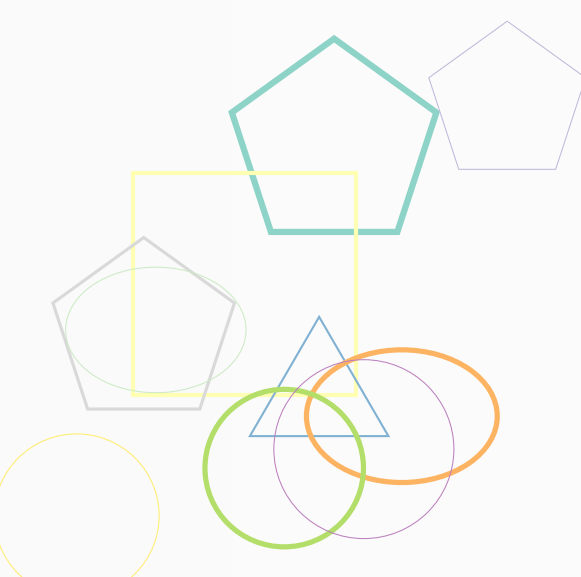[{"shape": "pentagon", "thickness": 3, "radius": 0.93, "center": [0.575, 0.747]}, {"shape": "square", "thickness": 2, "radius": 0.96, "center": [0.421, 0.508]}, {"shape": "pentagon", "thickness": 0.5, "radius": 0.71, "center": [0.873, 0.821]}, {"shape": "triangle", "thickness": 1, "radius": 0.69, "center": [0.549, 0.313]}, {"shape": "oval", "thickness": 2.5, "radius": 0.82, "center": [0.691, 0.278]}, {"shape": "circle", "thickness": 2.5, "radius": 0.68, "center": [0.489, 0.189]}, {"shape": "pentagon", "thickness": 1.5, "radius": 0.82, "center": [0.247, 0.424]}, {"shape": "circle", "thickness": 0.5, "radius": 0.77, "center": [0.626, 0.221]}, {"shape": "oval", "thickness": 0.5, "radius": 0.78, "center": [0.268, 0.428]}, {"shape": "circle", "thickness": 0.5, "radius": 0.71, "center": [0.132, 0.106]}]